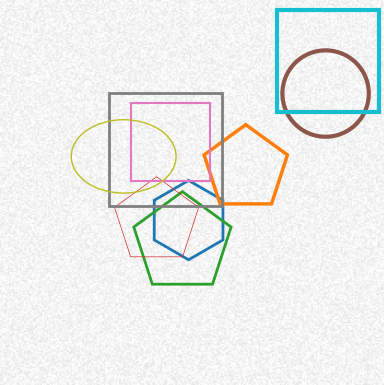[{"shape": "hexagon", "thickness": 2, "radius": 0.52, "center": [0.49, 0.428]}, {"shape": "pentagon", "thickness": 2.5, "radius": 0.57, "center": [0.638, 0.562]}, {"shape": "pentagon", "thickness": 2, "radius": 0.66, "center": [0.474, 0.369]}, {"shape": "pentagon", "thickness": 0.5, "radius": 0.57, "center": [0.407, 0.426]}, {"shape": "circle", "thickness": 3, "radius": 0.56, "center": [0.846, 0.757]}, {"shape": "square", "thickness": 1.5, "radius": 0.51, "center": [0.443, 0.632]}, {"shape": "square", "thickness": 2, "radius": 0.73, "center": [0.43, 0.612]}, {"shape": "oval", "thickness": 1, "radius": 0.68, "center": [0.321, 0.594]}, {"shape": "square", "thickness": 3, "radius": 0.66, "center": [0.852, 0.842]}]